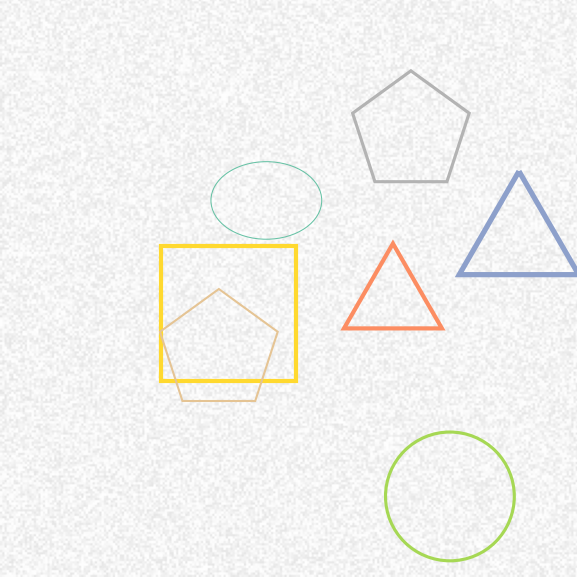[{"shape": "oval", "thickness": 0.5, "radius": 0.48, "center": [0.461, 0.652]}, {"shape": "triangle", "thickness": 2, "radius": 0.49, "center": [0.68, 0.479]}, {"shape": "triangle", "thickness": 2.5, "radius": 0.6, "center": [0.899, 0.583]}, {"shape": "circle", "thickness": 1.5, "radius": 0.56, "center": [0.779, 0.14]}, {"shape": "square", "thickness": 2, "radius": 0.59, "center": [0.395, 0.456]}, {"shape": "pentagon", "thickness": 1, "radius": 0.54, "center": [0.379, 0.391]}, {"shape": "pentagon", "thickness": 1.5, "radius": 0.53, "center": [0.712, 0.77]}]